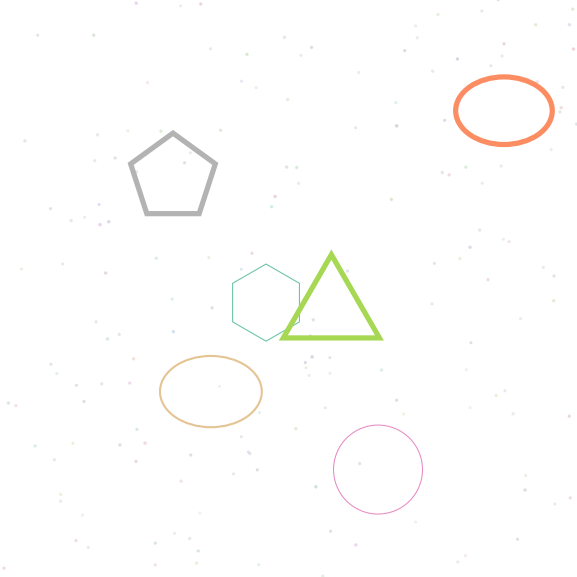[{"shape": "hexagon", "thickness": 0.5, "radius": 0.33, "center": [0.461, 0.475]}, {"shape": "oval", "thickness": 2.5, "radius": 0.42, "center": [0.873, 0.807]}, {"shape": "circle", "thickness": 0.5, "radius": 0.39, "center": [0.655, 0.186]}, {"shape": "triangle", "thickness": 2.5, "radius": 0.48, "center": [0.574, 0.462]}, {"shape": "oval", "thickness": 1, "radius": 0.44, "center": [0.365, 0.321]}, {"shape": "pentagon", "thickness": 2.5, "radius": 0.39, "center": [0.3, 0.692]}]